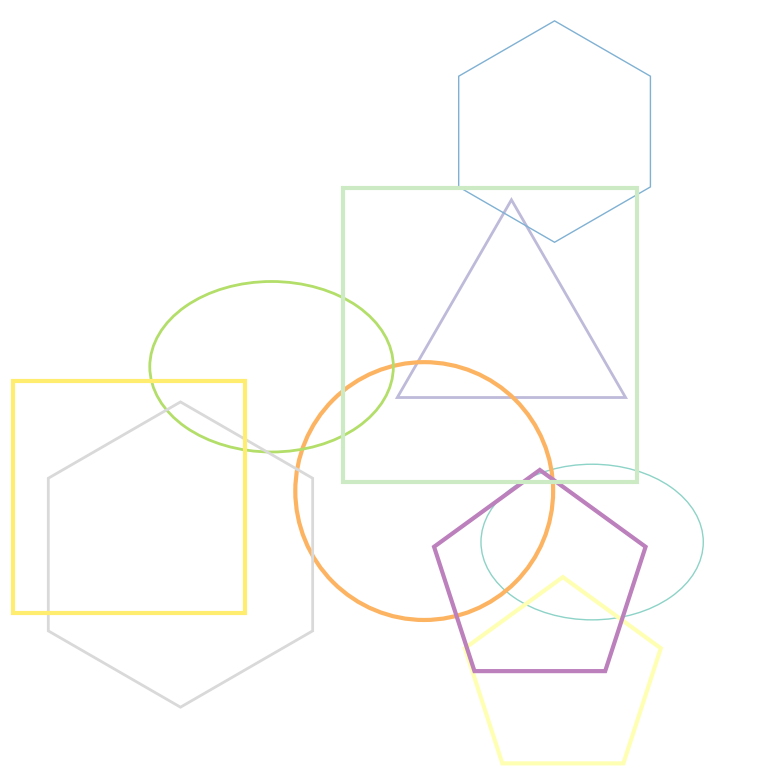[{"shape": "oval", "thickness": 0.5, "radius": 0.72, "center": [0.769, 0.296]}, {"shape": "pentagon", "thickness": 1.5, "radius": 0.67, "center": [0.731, 0.117]}, {"shape": "triangle", "thickness": 1, "radius": 0.86, "center": [0.664, 0.569]}, {"shape": "hexagon", "thickness": 0.5, "radius": 0.72, "center": [0.72, 0.829]}, {"shape": "circle", "thickness": 1.5, "radius": 0.84, "center": [0.551, 0.362]}, {"shape": "oval", "thickness": 1, "radius": 0.79, "center": [0.353, 0.524]}, {"shape": "hexagon", "thickness": 1, "radius": 0.99, "center": [0.234, 0.28]}, {"shape": "pentagon", "thickness": 1.5, "radius": 0.72, "center": [0.701, 0.245]}, {"shape": "square", "thickness": 1.5, "radius": 0.95, "center": [0.636, 0.565]}, {"shape": "square", "thickness": 1.5, "radius": 0.75, "center": [0.168, 0.354]}]